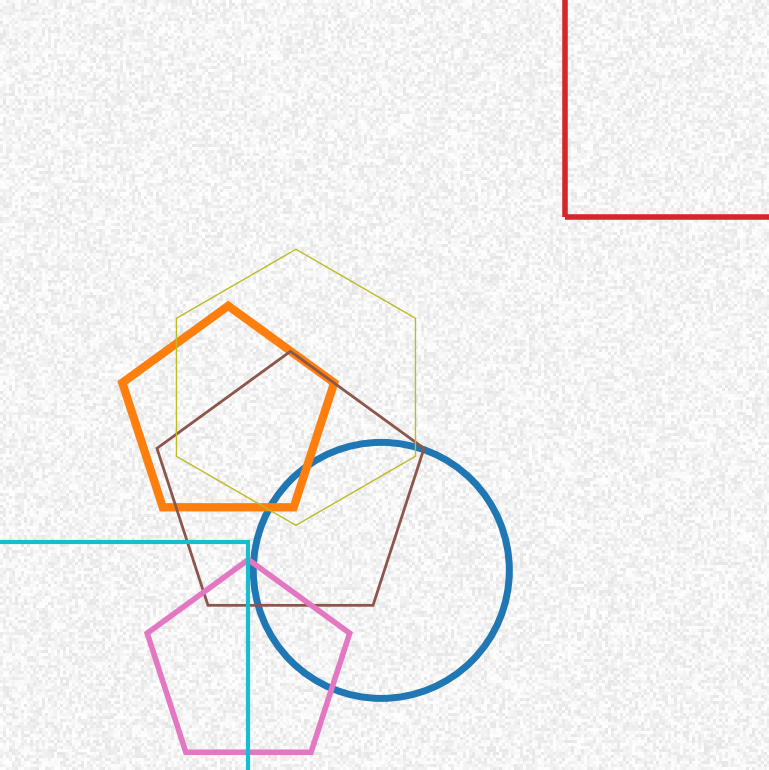[{"shape": "circle", "thickness": 2.5, "radius": 0.83, "center": [0.495, 0.259]}, {"shape": "pentagon", "thickness": 3, "radius": 0.72, "center": [0.296, 0.458]}, {"shape": "square", "thickness": 2, "radius": 0.73, "center": [0.881, 0.865]}, {"shape": "pentagon", "thickness": 1, "radius": 0.91, "center": [0.377, 0.361]}, {"shape": "pentagon", "thickness": 2, "radius": 0.69, "center": [0.323, 0.135]}, {"shape": "hexagon", "thickness": 0.5, "radius": 0.9, "center": [0.384, 0.497]}, {"shape": "square", "thickness": 1.5, "radius": 0.82, "center": [0.158, 0.131]}]